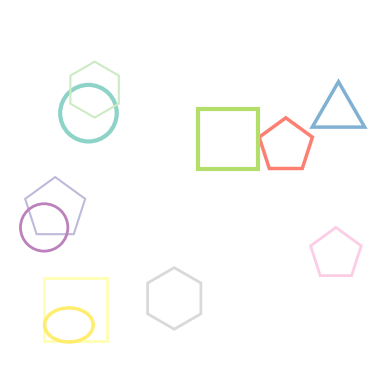[{"shape": "circle", "thickness": 3, "radius": 0.37, "center": [0.23, 0.706]}, {"shape": "square", "thickness": 2, "radius": 0.41, "center": [0.196, 0.196]}, {"shape": "pentagon", "thickness": 1.5, "radius": 0.41, "center": [0.143, 0.458]}, {"shape": "pentagon", "thickness": 2.5, "radius": 0.36, "center": [0.742, 0.621]}, {"shape": "triangle", "thickness": 2.5, "radius": 0.39, "center": [0.879, 0.709]}, {"shape": "square", "thickness": 3, "radius": 0.39, "center": [0.592, 0.64]}, {"shape": "pentagon", "thickness": 2, "radius": 0.35, "center": [0.872, 0.34]}, {"shape": "hexagon", "thickness": 2, "radius": 0.4, "center": [0.453, 0.225]}, {"shape": "circle", "thickness": 2, "radius": 0.31, "center": [0.115, 0.409]}, {"shape": "hexagon", "thickness": 1.5, "radius": 0.36, "center": [0.246, 0.767]}, {"shape": "oval", "thickness": 2.5, "radius": 0.32, "center": [0.179, 0.156]}]